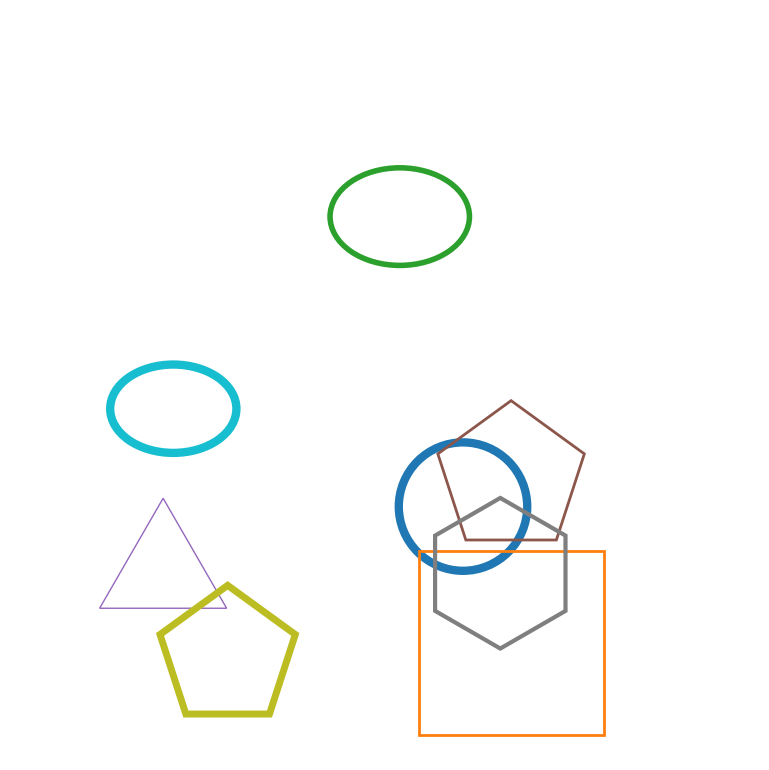[{"shape": "circle", "thickness": 3, "radius": 0.42, "center": [0.601, 0.342]}, {"shape": "square", "thickness": 1, "radius": 0.6, "center": [0.664, 0.165]}, {"shape": "oval", "thickness": 2, "radius": 0.45, "center": [0.519, 0.719]}, {"shape": "triangle", "thickness": 0.5, "radius": 0.48, "center": [0.212, 0.258]}, {"shape": "pentagon", "thickness": 1, "radius": 0.5, "center": [0.664, 0.38]}, {"shape": "hexagon", "thickness": 1.5, "radius": 0.49, "center": [0.65, 0.256]}, {"shape": "pentagon", "thickness": 2.5, "radius": 0.46, "center": [0.296, 0.147]}, {"shape": "oval", "thickness": 3, "radius": 0.41, "center": [0.225, 0.469]}]